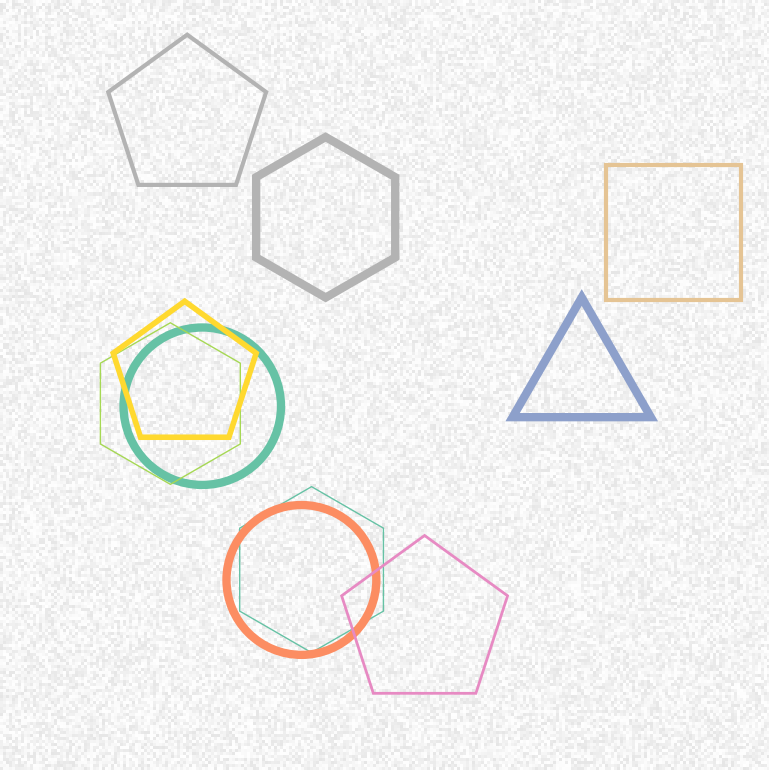[{"shape": "circle", "thickness": 3, "radius": 0.51, "center": [0.263, 0.472]}, {"shape": "hexagon", "thickness": 0.5, "radius": 0.54, "center": [0.405, 0.26]}, {"shape": "circle", "thickness": 3, "radius": 0.49, "center": [0.391, 0.247]}, {"shape": "triangle", "thickness": 3, "radius": 0.52, "center": [0.755, 0.51]}, {"shape": "pentagon", "thickness": 1, "radius": 0.57, "center": [0.551, 0.191]}, {"shape": "hexagon", "thickness": 0.5, "radius": 0.52, "center": [0.221, 0.476]}, {"shape": "pentagon", "thickness": 2, "radius": 0.49, "center": [0.24, 0.511]}, {"shape": "square", "thickness": 1.5, "radius": 0.44, "center": [0.875, 0.698]}, {"shape": "pentagon", "thickness": 1.5, "radius": 0.54, "center": [0.243, 0.847]}, {"shape": "hexagon", "thickness": 3, "radius": 0.52, "center": [0.423, 0.718]}]